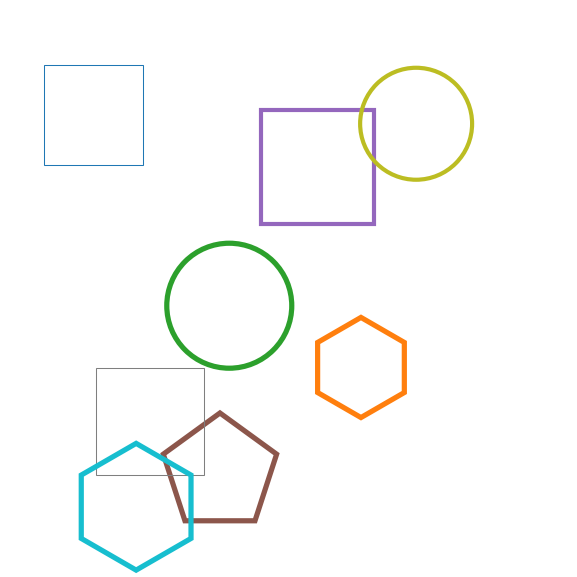[{"shape": "square", "thickness": 0.5, "radius": 0.43, "center": [0.162, 0.8]}, {"shape": "hexagon", "thickness": 2.5, "radius": 0.43, "center": [0.625, 0.363]}, {"shape": "circle", "thickness": 2.5, "radius": 0.54, "center": [0.397, 0.47]}, {"shape": "square", "thickness": 2, "radius": 0.49, "center": [0.55, 0.71]}, {"shape": "pentagon", "thickness": 2.5, "radius": 0.52, "center": [0.381, 0.181]}, {"shape": "square", "thickness": 0.5, "radius": 0.46, "center": [0.26, 0.27]}, {"shape": "circle", "thickness": 2, "radius": 0.48, "center": [0.721, 0.785]}, {"shape": "hexagon", "thickness": 2.5, "radius": 0.55, "center": [0.236, 0.122]}]